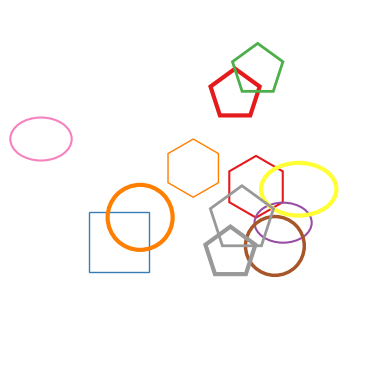[{"shape": "hexagon", "thickness": 1.5, "radius": 0.4, "center": [0.665, 0.515]}, {"shape": "pentagon", "thickness": 3, "radius": 0.34, "center": [0.611, 0.754]}, {"shape": "square", "thickness": 1, "radius": 0.39, "center": [0.309, 0.372]}, {"shape": "pentagon", "thickness": 2, "radius": 0.34, "center": [0.669, 0.818]}, {"shape": "oval", "thickness": 1.5, "radius": 0.37, "center": [0.735, 0.422]}, {"shape": "hexagon", "thickness": 1, "radius": 0.38, "center": [0.502, 0.563]}, {"shape": "circle", "thickness": 3, "radius": 0.42, "center": [0.364, 0.435]}, {"shape": "oval", "thickness": 3, "radius": 0.49, "center": [0.776, 0.508]}, {"shape": "circle", "thickness": 2.5, "radius": 0.38, "center": [0.714, 0.361]}, {"shape": "oval", "thickness": 1.5, "radius": 0.4, "center": [0.107, 0.639]}, {"shape": "pentagon", "thickness": 3, "radius": 0.34, "center": [0.598, 0.343]}, {"shape": "pentagon", "thickness": 2, "radius": 0.43, "center": [0.628, 0.431]}]